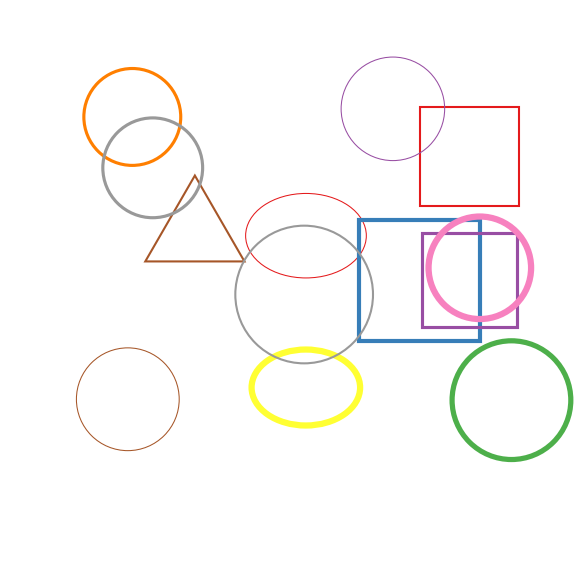[{"shape": "square", "thickness": 1, "radius": 0.43, "center": [0.813, 0.729]}, {"shape": "oval", "thickness": 0.5, "radius": 0.52, "center": [0.53, 0.591]}, {"shape": "square", "thickness": 2, "radius": 0.52, "center": [0.727, 0.513]}, {"shape": "circle", "thickness": 2.5, "radius": 0.51, "center": [0.886, 0.306]}, {"shape": "circle", "thickness": 0.5, "radius": 0.45, "center": [0.68, 0.811]}, {"shape": "square", "thickness": 1.5, "radius": 0.41, "center": [0.813, 0.514]}, {"shape": "circle", "thickness": 1.5, "radius": 0.42, "center": [0.229, 0.797]}, {"shape": "oval", "thickness": 3, "radius": 0.47, "center": [0.53, 0.328]}, {"shape": "triangle", "thickness": 1, "radius": 0.5, "center": [0.337, 0.596]}, {"shape": "circle", "thickness": 0.5, "radius": 0.44, "center": [0.221, 0.308]}, {"shape": "circle", "thickness": 3, "radius": 0.44, "center": [0.831, 0.535]}, {"shape": "circle", "thickness": 1, "radius": 0.6, "center": [0.527, 0.489]}, {"shape": "circle", "thickness": 1.5, "radius": 0.43, "center": [0.264, 0.709]}]